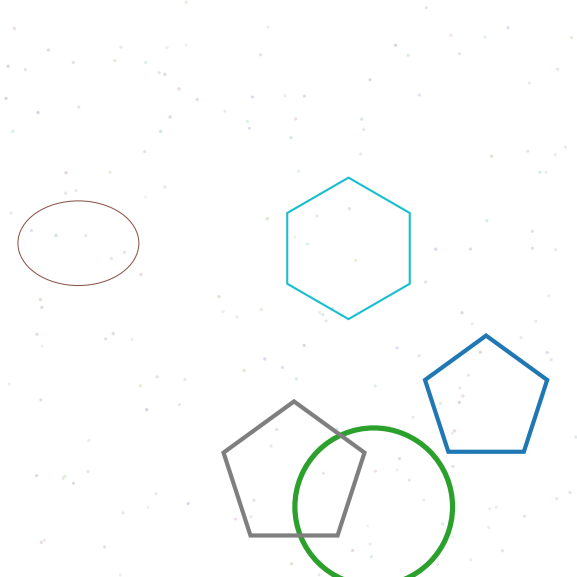[{"shape": "pentagon", "thickness": 2, "radius": 0.56, "center": [0.842, 0.307]}, {"shape": "circle", "thickness": 2.5, "radius": 0.68, "center": [0.647, 0.122]}, {"shape": "oval", "thickness": 0.5, "radius": 0.52, "center": [0.136, 0.578]}, {"shape": "pentagon", "thickness": 2, "radius": 0.64, "center": [0.509, 0.176]}, {"shape": "hexagon", "thickness": 1, "radius": 0.61, "center": [0.603, 0.569]}]